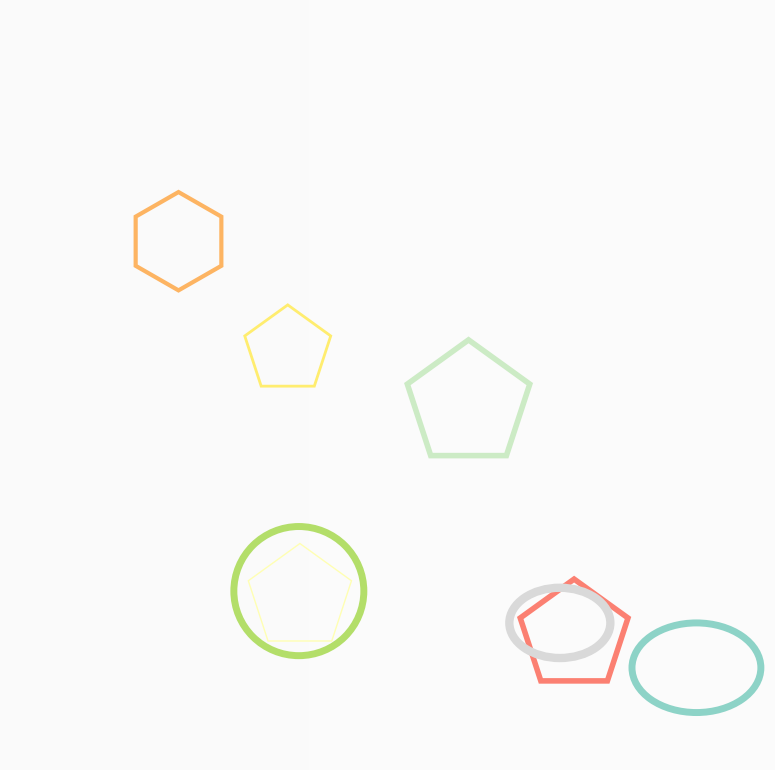[{"shape": "oval", "thickness": 2.5, "radius": 0.42, "center": [0.899, 0.133]}, {"shape": "pentagon", "thickness": 0.5, "radius": 0.35, "center": [0.387, 0.224]}, {"shape": "pentagon", "thickness": 2, "radius": 0.37, "center": [0.741, 0.175]}, {"shape": "hexagon", "thickness": 1.5, "radius": 0.32, "center": [0.23, 0.687]}, {"shape": "circle", "thickness": 2.5, "radius": 0.42, "center": [0.386, 0.232]}, {"shape": "oval", "thickness": 3, "radius": 0.33, "center": [0.722, 0.191]}, {"shape": "pentagon", "thickness": 2, "radius": 0.42, "center": [0.605, 0.476]}, {"shape": "pentagon", "thickness": 1, "radius": 0.29, "center": [0.371, 0.546]}]